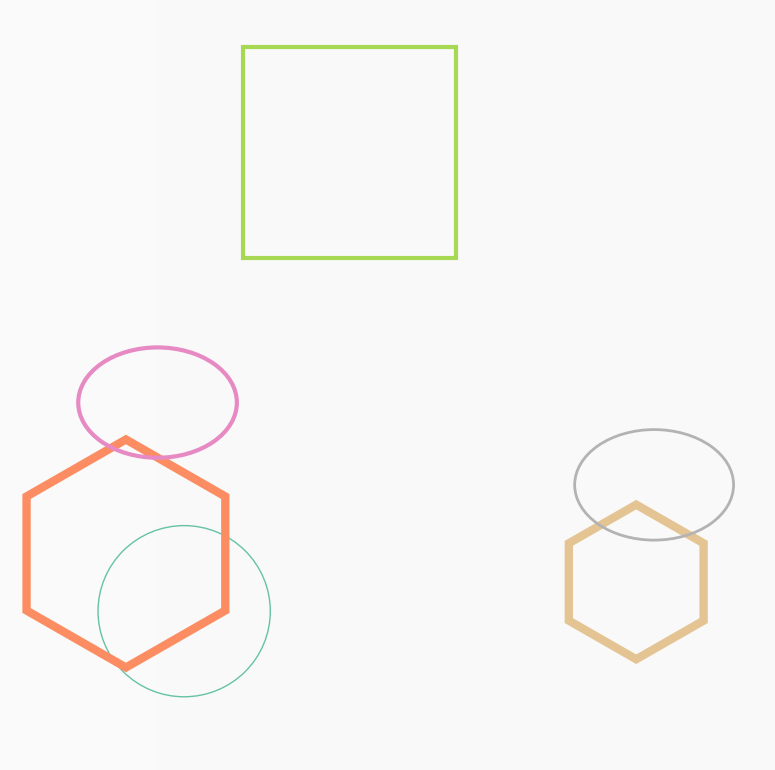[{"shape": "circle", "thickness": 0.5, "radius": 0.56, "center": [0.238, 0.206]}, {"shape": "hexagon", "thickness": 3, "radius": 0.74, "center": [0.162, 0.281]}, {"shape": "oval", "thickness": 1.5, "radius": 0.51, "center": [0.203, 0.477]}, {"shape": "square", "thickness": 1.5, "radius": 0.69, "center": [0.451, 0.802]}, {"shape": "hexagon", "thickness": 3, "radius": 0.5, "center": [0.821, 0.244]}, {"shape": "oval", "thickness": 1, "radius": 0.51, "center": [0.844, 0.37]}]